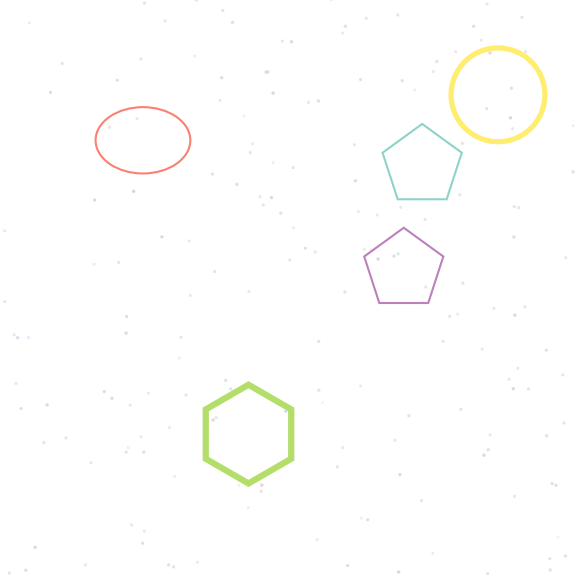[{"shape": "pentagon", "thickness": 1, "radius": 0.36, "center": [0.731, 0.712]}, {"shape": "oval", "thickness": 1, "radius": 0.41, "center": [0.248, 0.756]}, {"shape": "hexagon", "thickness": 3, "radius": 0.43, "center": [0.43, 0.247]}, {"shape": "pentagon", "thickness": 1, "radius": 0.36, "center": [0.699, 0.533]}, {"shape": "circle", "thickness": 2.5, "radius": 0.41, "center": [0.862, 0.835]}]